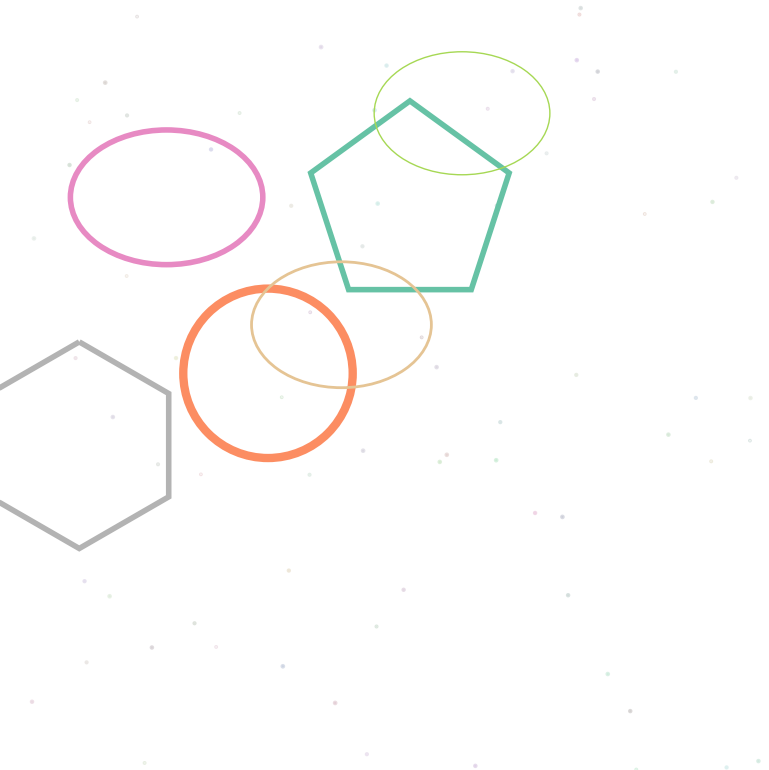[{"shape": "pentagon", "thickness": 2, "radius": 0.68, "center": [0.532, 0.733]}, {"shape": "circle", "thickness": 3, "radius": 0.55, "center": [0.348, 0.515]}, {"shape": "oval", "thickness": 2, "radius": 0.62, "center": [0.216, 0.744]}, {"shape": "oval", "thickness": 0.5, "radius": 0.57, "center": [0.6, 0.853]}, {"shape": "oval", "thickness": 1, "radius": 0.58, "center": [0.443, 0.578]}, {"shape": "hexagon", "thickness": 2, "radius": 0.67, "center": [0.103, 0.422]}]